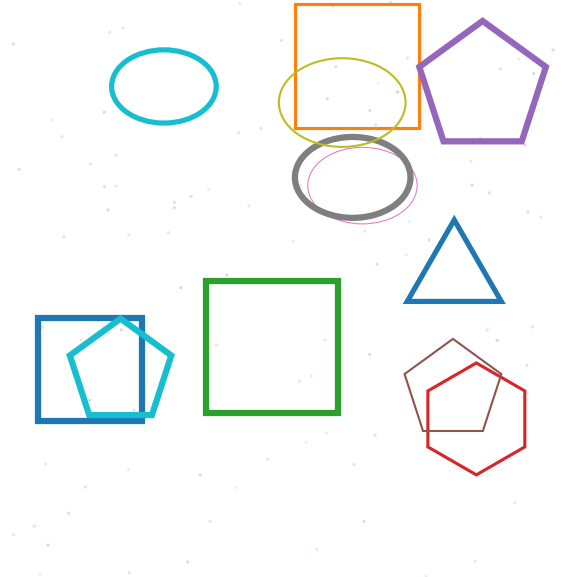[{"shape": "triangle", "thickness": 2.5, "radius": 0.47, "center": [0.787, 0.524]}, {"shape": "square", "thickness": 3, "radius": 0.45, "center": [0.156, 0.359]}, {"shape": "square", "thickness": 1.5, "radius": 0.53, "center": [0.618, 0.885]}, {"shape": "square", "thickness": 3, "radius": 0.57, "center": [0.471, 0.398]}, {"shape": "hexagon", "thickness": 1.5, "radius": 0.48, "center": [0.825, 0.274]}, {"shape": "pentagon", "thickness": 3, "radius": 0.58, "center": [0.836, 0.848]}, {"shape": "pentagon", "thickness": 1, "radius": 0.44, "center": [0.784, 0.324]}, {"shape": "oval", "thickness": 0.5, "radius": 0.47, "center": [0.628, 0.678]}, {"shape": "oval", "thickness": 3, "radius": 0.5, "center": [0.611, 0.692]}, {"shape": "oval", "thickness": 1, "radius": 0.55, "center": [0.593, 0.822]}, {"shape": "oval", "thickness": 2.5, "radius": 0.45, "center": [0.284, 0.849]}, {"shape": "pentagon", "thickness": 3, "radius": 0.46, "center": [0.209, 0.355]}]